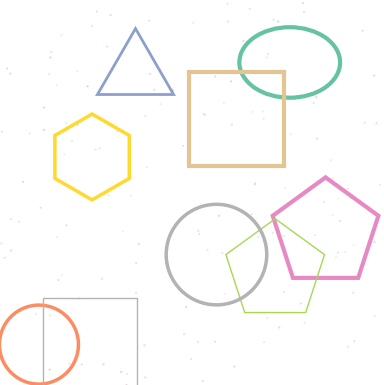[{"shape": "oval", "thickness": 3, "radius": 0.65, "center": [0.753, 0.838]}, {"shape": "circle", "thickness": 2.5, "radius": 0.51, "center": [0.101, 0.105]}, {"shape": "triangle", "thickness": 2, "radius": 0.57, "center": [0.352, 0.812]}, {"shape": "pentagon", "thickness": 3, "radius": 0.72, "center": [0.846, 0.395]}, {"shape": "pentagon", "thickness": 1, "radius": 0.67, "center": [0.715, 0.297]}, {"shape": "hexagon", "thickness": 2.5, "radius": 0.56, "center": [0.239, 0.592]}, {"shape": "square", "thickness": 3, "radius": 0.62, "center": [0.615, 0.691]}, {"shape": "circle", "thickness": 2.5, "radius": 0.65, "center": [0.562, 0.339]}, {"shape": "square", "thickness": 1, "radius": 0.61, "center": [0.233, 0.105]}]